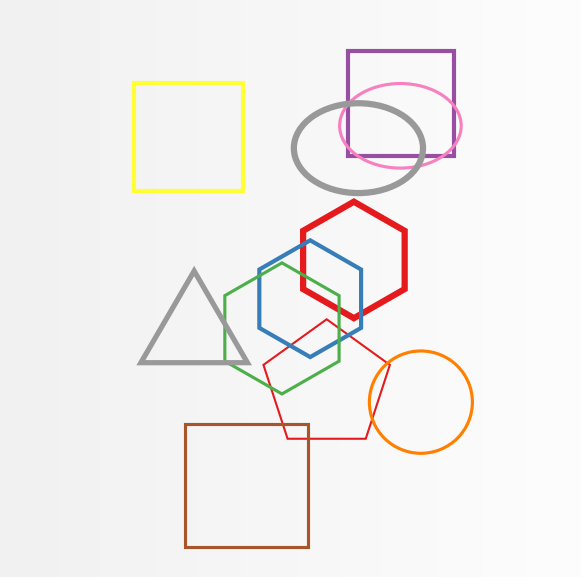[{"shape": "pentagon", "thickness": 1, "radius": 0.57, "center": [0.562, 0.332]}, {"shape": "hexagon", "thickness": 3, "radius": 0.5, "center": [0.609, 0.549]}, {"shape": "hexagon", "thickness": 2, "radius": 0.51, "center": [0.534, 0.482]}, {"shape": "hexagon", "thickness": 1.5, "radius": 0.57, "center": [0.485, 0.43]}, {"shape": "square", "thickness": 2, "radius": 0.45, "center": [0.69, 0.82]}, {"shape": "circle", "thickness": 1.5, "radius": 0.44, "center": [0.724, 0.303]}, {"shape": "square", "thickness": 2, "radius": 0.47, "center": [0.324, 0.763]}, {"shape": "square", "thickness": 1.5, "radius": 0.53, "center": [0.424, 0.159]}, {"shape": "oval", "thickness": 1.5, "radius": 0.52, "center": [0.689, 0.781]}, {"shape": "oval", "thickness": 3, "radius": 0.56, "center": [0.617, 0.743]}, {"shape": "triangle", "thickness": 2.5, "radius": 0.53, "center": [0.334, 0.424]}]